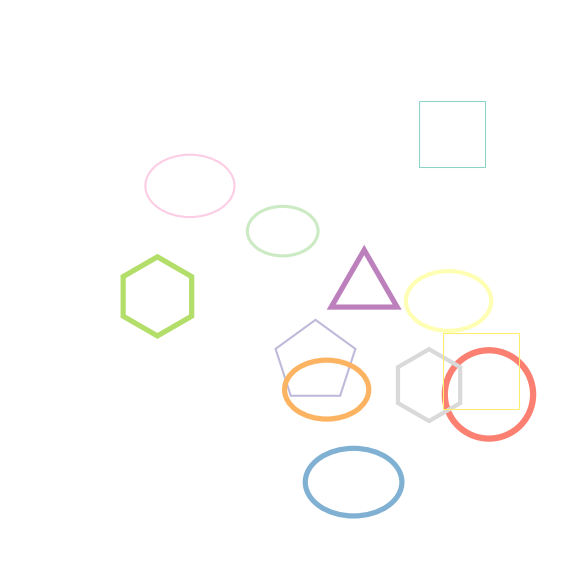[{"shape": "square", "thickness": 0.5, "radius": 0.29, "center": [0.783, 0.767]}, {"shape": "oval", "thickness": 2, "radius": 0.37, "center": [0.777, 0.478]}, {"shape": "pentagon", "thickness": 1, "radius": 0.36, "center": [0.546, 0.373]}, {"shape": "circle", "thickness": 3, "radius": 0.38, "center": [0.847, 0.316]}, {"shape": "oval", "thickness": 2.5, "radius": 0.42, "center": [0.612, 0.164]}, {"shape": "oval", "thickness": 2.5, "radius": 0.36, "center": [0.566, 0.324]}, {"shape": "hexagon", "thickness": 2.5, "radius": 0.34, "center": [0.273, 0.486]}, {"shape": "oval", "thickness": 1, "radius": 0.39, "center": [0.329, 0.677]}, {"shape": "hexagon", "thickness": 2, "radius": 0.31, "center": [0.743, 0.332]}, {"shape": "triangle", "thickness": 2.5, "radius": 0.33, "center": [0.631, 0.5]}, {"shape": "oval", "thickness": 1.5, "radius": 0.31, "center": [0.49, 0.599]}, {"shape": "square", "thickness": 0.5, "radius": 0.33, "center": [0.833, 0.357]}]